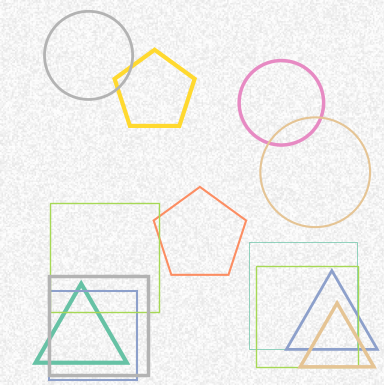[{"shape": "square", "thickness": 0.5, "radius": 0.7, "center": [0.787, 0.232]}, {"shape": "triangle", "thickness": 3, "radius": 0.68, "center": [0.211, 0.126]}, {"shape": "pentagon", "thickness": 1.5, "radius": 0.63, "center": [0.519, 0.388]}, {"shape": "square", "thickness": 1.5, "radius": 0.58, "center": [0.242, 0.13]}, {"shape": "triangle", "thickness": 2, "radius": 0.68, "center": [0.862, 0.161]}, {"shape": "circle", "thickness": 2.5, "radius": 0.55, "center": [0.731, 0.733]}, {"shape": "square", "thickness": 1, "radius": 0.71, "center": [0.272, 0.331]}, {"shape": "square", "thickness": 1, "radius": 0.66, "center": [0.797, 0.178]}, {"shape": "pentagon", "thickness": 3, "radius": 0.55, "center": [0.402, 0.761]}, {"shape": "triangle", "thickness": 2.5, "radius": 0.55, "center": [0.876, 0.102]}, {"shape": "circle", "thickness": 1.5, "radius": 0.71, "center": [0.819, 0.553]}, {"shape": "square", "thickness": 2.5, "radius": 0.64, "center": [0.256, 0.155]}, {"shape": "circle", "thickness": 2, "radius": 0.57, "center": [0.23, 0.856]}]